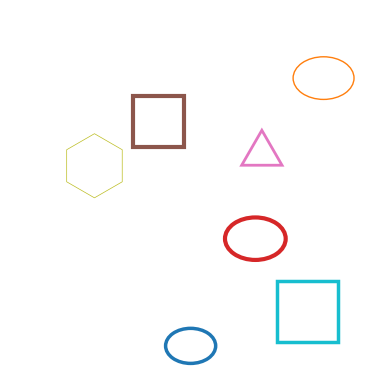[{"shape": "oval", "thickness": 2.5, "radius": 0.33, "center": [0.495, 0.102]}, {"shape": "oval", "thickness": 1, "radius": 0.4, "center": [0.84, 0.797]}, {"shape": "oval", "thickness": 3, "radius": 0.39, "center": [0.663, 0.38]}, {"shape": "square", "thickness": 3, "radius": 0.33, "center": [0.412, 0.684]}, {"shape": "triangle", "thickness": 2, "radius": 0.3, "center": [0.68, 0.601]}, {"shape": "hexagon", "thickness": 0.5, "radius": 0.42, "center": [0.245, 0.569]}, {"shape": "square", "thickness": 2.5, "radius": 0.4, "center": [0.799, 0.191]}]